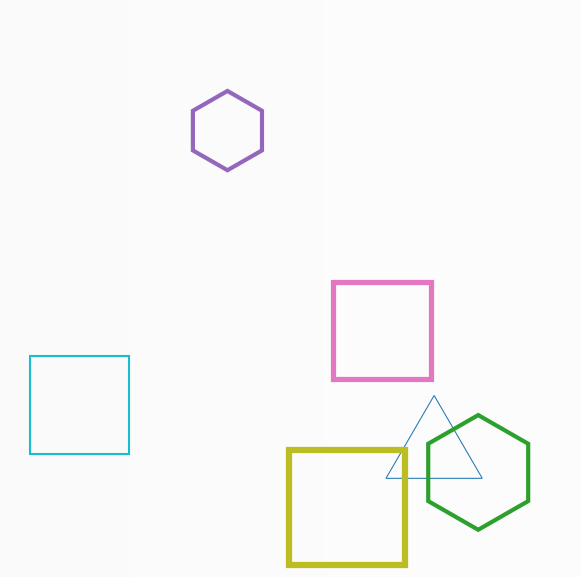[{"shape": "triangle", "thickness": 0.5, "radius": 0.48, "center": [0.747, 0.219]}, {"shape": "hexagon", "thickness": 2, "radius": 0.5, "center": [0.823, 0.181]}, {"shape": "hexagon", "thickness": 2, "radius": 0.34, "center": [0.391, 0.773]}, {"shape": "square", "thickness": 2.5, "radius": 0.42, "center": [0.657, 0.427]}, {"shape": "square", "thickness": 3, "radius": 0.5, "center": [0.596, 0.121]}, {"shape": "square", "thickness": 1, "radius": 0.43, "center": [0.137, 0.298]}]